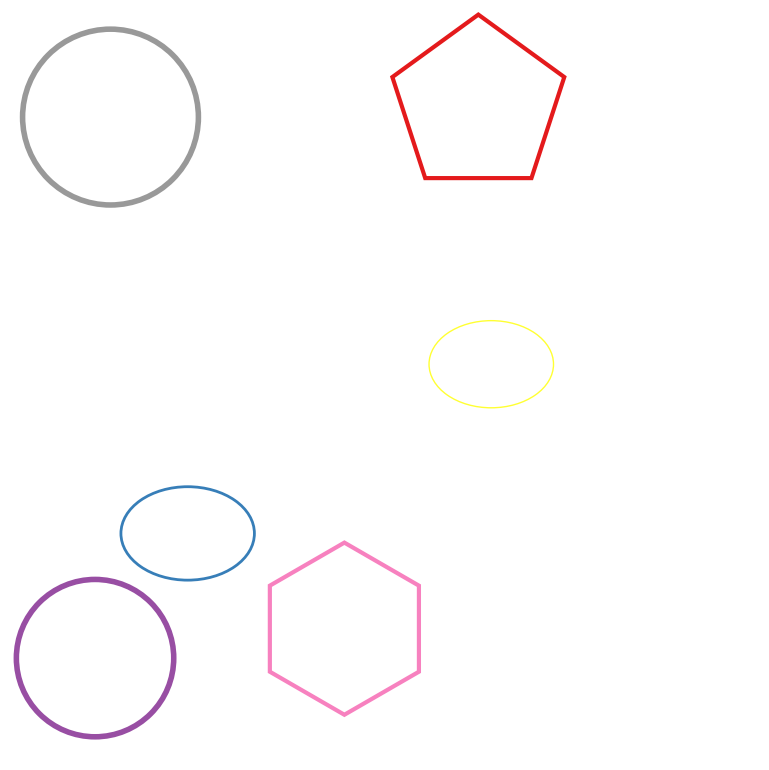[{"shape": "pentagon", "thickness": 1.5, "radius": 0.59, "center": [0.621, 0.864]}, {"shape": "oval", "thickness": 1, "radius": 0.43, "center": [0.244, 0.307]}, {"shape": "circle", "thickness": 2, "radius": 0.51, "center": [0.123, 0.145]}, {"shape": "oval", "thickness": 0.5, "radius": 0.4, "center": [0.638, 0.527]}, {"shape": "hexagon", "thickness": 1.5, "radius": 0.56, "center": [0.447, 0.184]}, {"shape": "circle", "thickness": 2, "radius": 0.57, "center": [0.144, 0.848]}]